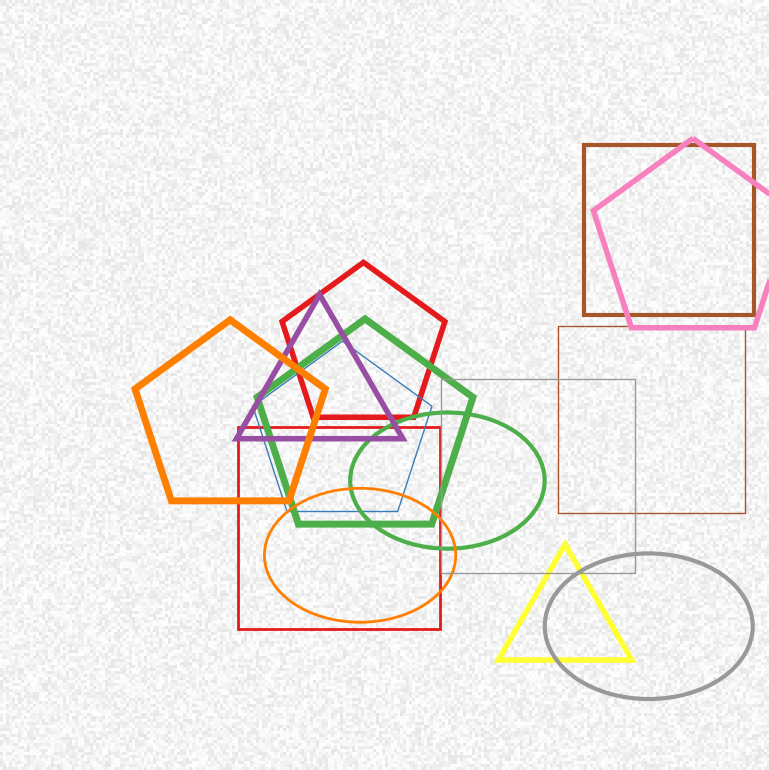[{"shape": "pentagon", "thickness": 2, "radius": 0.56, "center": [0.472, 0.548]}, {"shape": "square", "thickness": 1, "radius": 0.66, "center": [0.441, 0.314]}, {"shape": "pentagon", "thickness": 0.5, "radius": 0.61, "center": [0.445, 0.435]}, {"shape": "pentagon", "thickness": 2.5, "radius": 0.74, "center": [0.474, 0.439]}, {"shape": "oval", "thickness": 1.5, "radius": 0.63, "center": [0.581, 0.376]}, {"shape": "triangle", "thickness": 2, "radius": 0.62, "center": [0.415, 0.493]}, {"shape": "oval", "thickness": 1, "radius": 0.62, "center": [0.468, 0.279]}, {"shape": "pentagon", "thickness": 2.5, "radius": 0.65, "center": [0.299, 0.455]}, {"shape": "triangle", "thickness": 2, "radius": 0.5, "center": [0.734, 0.193]}, {"shape": "square", "thickness": 0.5, "radius": 0.61, "center": [0.846, 0.455]}, {"shape": "square", "thickness": 1.5, "radius": 0.55, "center": [0.869, 0.702]}, {"shape": "pentagon", "thickness": 2, "radius": 0.68, "center": [0.9, 0.684]}, {"shape": "oval", "thickness": 1.5, "radius": 0.68, "center": [0.843, 0.187]}, {"shape": "square", "thickness": 0.5, "radius": 0.63, "center": [0.699, 0.381]}]